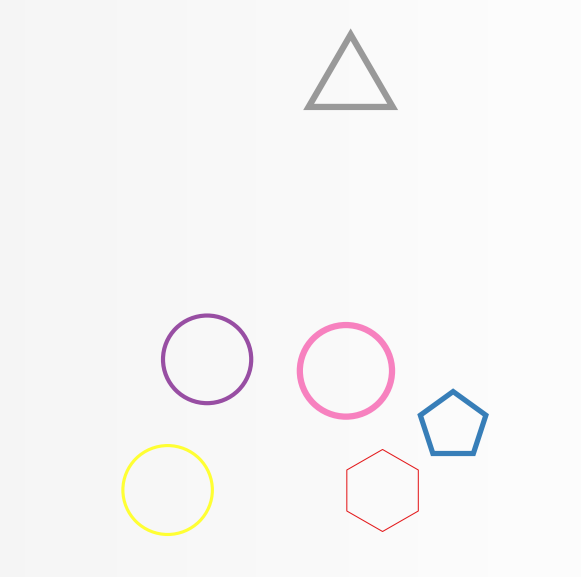[{"shape": "hexagon", "thickness": 0.5, "radius": 0.36, "center": [0.658, 0.15]}, {"shape": "pentagon", "thickness": 2.5, "radius": 0.3, "center": [0.78, 0.262]}, {"shape": "circle", "thickness": 2, "radius": 0.38, "center": [0.356, 0.377]}, {"shape": "circle", "thickness": 1.5, "radius": 0.38, "center": [0.288, 0.151]}, {"shape": "circle", "thickness": 3, "radius": 0.4, "center": [0.595, 0.357]}, {"shape": "triangle", "thickness": 3, "radius": 0.42, "center": [0.603, 0.856]}]